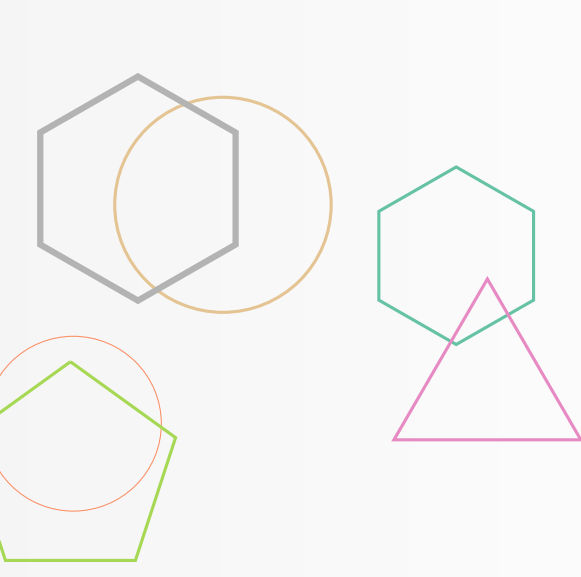[{"shape": "hexagon", "thickness": 1.5, "radius": 0.77, "center": [0.785, 0.556]}, {"shape": "circle", "thickness": 0.5, "radius": 0.76, "center": [0.126, 0.265]}, {"shape": "triangle", "thickness": 1.5, "radius": 0.93, "center": [0.839, 0.33]}, {"shape": "pentagon", "thickness": 1.5, "radius": 0.95, "center": [0.121, 0.183]}, {"shape": "circle", "thickness": 1.5, "radius": 0.93, "center": [0.384, 0.644]}, {"shape": "hexagon", "thickness": 3, "radius": 0.97, "center": [0.237, 0.673]}]